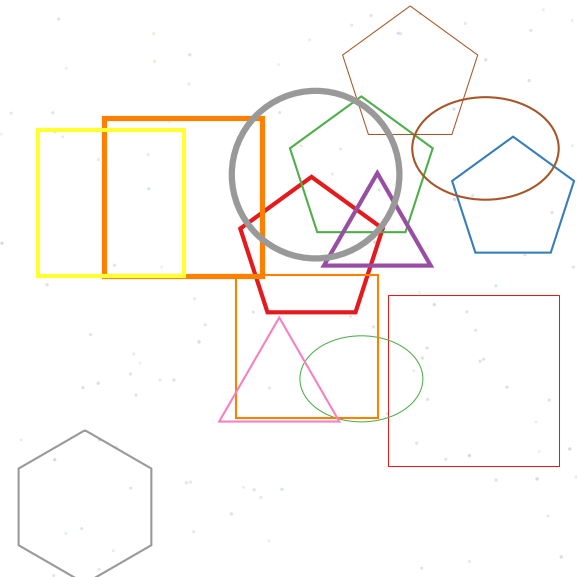[{"shape": "square", "thickness": 0.5, "radius": 0.74, "center": [0.82, 0.341]}, {"shape": "pentagon", "thickness": 2, "radius": 0.65, "center": [0.539, 0.563]}, {"shape": "pentagon", "thickness": 1, "radius": 0.56, "center": [0.888, 0.651]}, {"shape": "oval", "thickness": 0.5, "radius": 0.53, "center": [0.626, 0.343]}, {"shape": "pentagon", "thickness": 1, "radius": 0.65, "center": [0.626, 0.702]}, {"shape": "triangle", "thickness": 2, "radius": 0.53, "center": [0.653, 0.593]}, {"shape": "square", "thickness": 2.5, "radius": 0.68, "center": [0.316, 0.657]}, {"shape": "square", "thickness": 1, "radius": 0.62, "center": [0.531, 0.399]}, {"shape": "square", "thickness": 2, "radius": 0.63, "center": [0.193, 0.647]}, {"shape": "pentagon", "thickness": 0.5, "radius": 0.61, "center": [0.71, 0.866]}, {"shape": "oval", "thickness": 1, "radius": 0.63, "center": [0.841, 0.742]}, {"shape": "triangle", "thickness": 1, "radius": 0.6, "center": [0.484, 0.329]}, {"shape": "hexagon", "thickness": 1, "radius": 0.66, "center": [0.147, 0.121]}, {"shape": "circle", "thickness": 3, "radius": 0.73, "center": [0.546, 0.697]}]